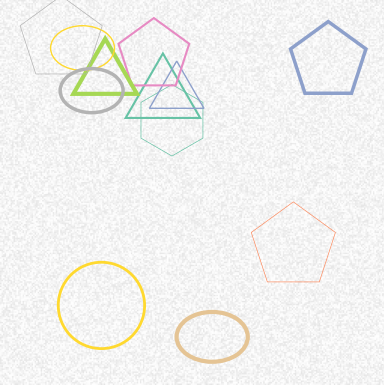[{"shape": "hexagon", "thickness": 0.5, "radius": 0.46, "center": [0.447, 0.688]}, {"shape": "triangle", "thickness": 1.5, "radius": 0.56, "center": [0.423, 0.75]}, {"shape": "pentagon", "thickness": 0.5, "radius": 0.57, "center": [0.762, 0.361]}, {"shape": "pentagon", "thickness": 2.5, "radius": 0.51, "center": [0.853, 0.841]}, {"shape": "triangle", "thickness": 1, "radius": 0.41, "center": [0.459, 0.76]}, {"shape": "pentagon", "thickness": 1.5, "radius": 0.48, "center": [0.4, 0.856]}, {"shape": "triangle", "thickness": 3, "radius": 0.48, "center": [0.273, 0.804]}, {"shape": "oval", "thickness": 1, "radius": 0.41, "center": [0.214, 0.875]}, {"shape": "circle", "thickness": 2, "radius": 0.56, "center": [0.263, 0.207]}, {"shape": "oval", "thickness": 3, "radius": 0.46, "center": [0.551, 0.125]}, {"shape": "pentagon", "thickness": 0.5, "radius": 0.56, "center": [0.159, 0.899]}, {"shape": "oval", "thickness": 2.5, "radius": 0.41, "center": [0.238, 0.765]}]